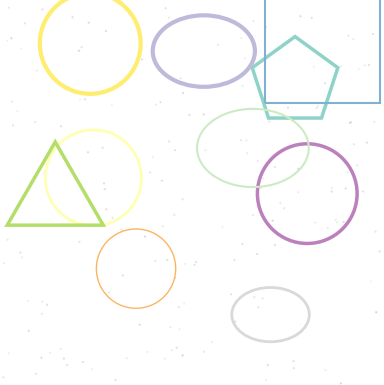[{"shape": "pentagon", "thickness": 2.5, "radius": 0.58, "center": [0.766, 0.788]}, {"shape": "circle", "thickness": 2, "radius": 0.62, "center": [0.243, 0.538]}, {"shape": "oval", "thickness": 3, "radius": 0.66, "center": [0.529, 0.867]}, {"shape": "square", "thickness": 1.5, "radius": 0.74, "center": [0.838, 0.882]}, {"shape": "circle", "thickness": 1, "radius": 0.52, "center": [0.353, 0.302]}, {"shape": "triangle", "thickness": 2.5, "radius": 0.72, "center": [0.143, 0.487]}, {"shape": "oval", "thickness": 2, "radius": 0.5, "center": [0.703, 0.183]}, {"shape": "circle", "thickness": 2.5, "radius": 0.65, "center": [0.798, 0.497]}, {"shape": "oval", "thickness": 1.5, "radius": 0.73, "center": [0.657, 0.616]}, {"shape": "circle", "thickness": 3, "radius": 0.65, "center": [0.234, 0.887]}]